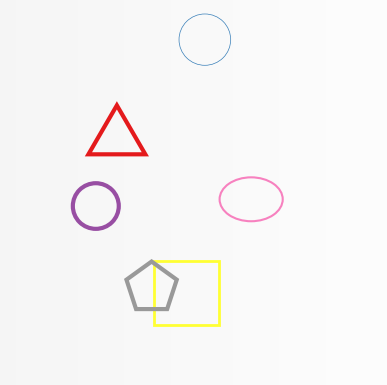[{"shape": "triangle", "thickness": 3, "radius": 0.42, "center": [0.302, 0.642]}, {"shape": "circle", "thickness": 0.5, "radius": 0.33, "center": [0.529, 0.897]}, {"shape": "circle", "thickness": 3, "radius": 0.3, "center": [0.247, 0.465]}, {"shape": "square", "thickness": 2, "radius": 0.41, "center": [0.482, 0.239]}, {"shape": "oval", "thickness": 1.5, "radius": 0.41, "center": [0.648, 0.482]}, {"shape": "pentagon", "thickness": 3, "radius": 0.34, "center": [0.391, 0.252]}]